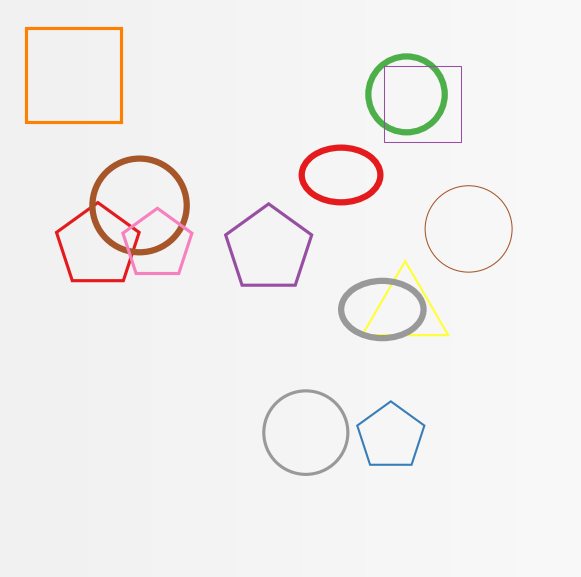[{"shape": "pentagon", "thickness": 1.5, "radius": 0.37, "center": [0.168, 0.574]}, {"shape": "oval", "thickness": 3, "radius": 0.34, "center": [0.587, 0.696]}, {"shape": "pentagon", "thickness": 1, "radius": 0.3, "center": [0.672, 0.243]}, {"shape": "circle", "thickness": 3, "radius": 0.33, "center": [0.699, 0.836]}, {"shape": "pentagon", "thickness": 1.5, "radius": 0.39, "center": [0.462, 0.568]}, {"shape": "square", "thickness": 0.5, "radius": 0.33, "center": [0.726, 0.819]}, {"shape": "square", "thickness": 1.5, "radius": 0.41, "center": [0.127, 0.869]}, {"shape": "triangle", "thickness": 1, "radius": 0.43, "center": [0.697, 0.461]}, {"shape": "circle", "thickness": 0.5, "radius": 0.37, "center": [0.806, 0.603]}, {"shape": "circle", "thickness": 3, "radius": 0.41, "center": [0.24, 0.643]}, {"shape": "pentagon", "thickness": 1.5, "radius": 0.31, "center": [0.271, 0.576]}, {"shape": "circle", "thickness": 1.5, "radius": 0.36, "center": [0.526, 0.25]}, {"shape": "oval", "thickness": 3, "radius": 0.35, "center": [0.658, 0.463]}]